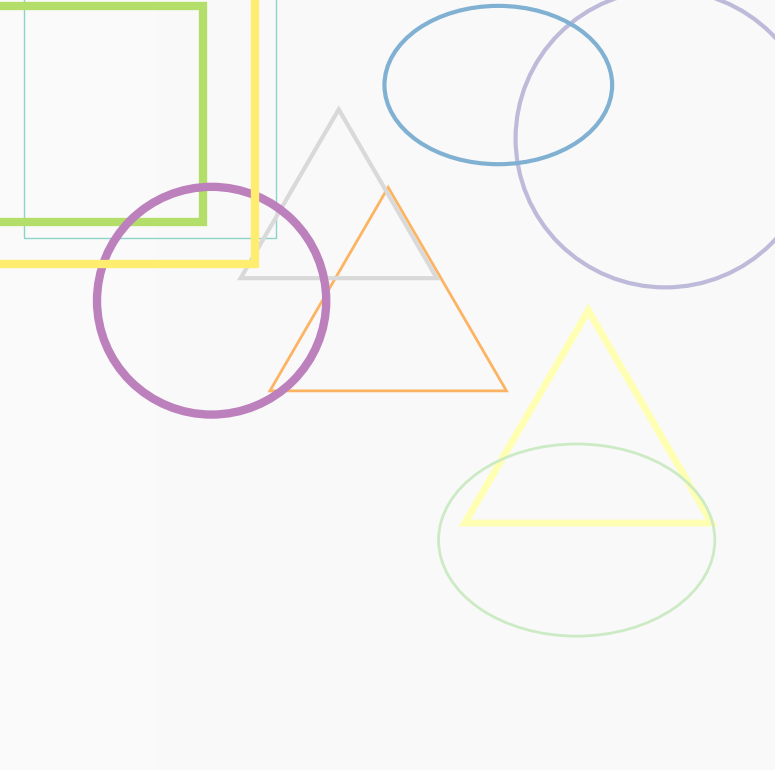[{"shape": "square", "thickness": 0.5, "radius": 0.81, "center": [0.194, 0.853]}, {"shape": "triangle", "thickness": 2.5, "radius": 0.92, "center": [0.759, 0.413]}, {"shape": "circle", "thickness": 1.5, "radius": 0.97, "center": [0.858, 0.82]}, {"shape": "oval", "thickness": 1.5, "radius": 0.73, "center": [0.643, 0.89]}, {"shape": "triangle", "thickness": 1, "radius": 0.88, "center": [0.501, 0.58]}, {"shape": "square", "thickness": 3, "radius": 0.7, "center": [0.122, 0.852]}, {"shape": "triangle", "thickness": 1.5, "radius": 0.73, "center": [0.437, 0.712]}, {"shape": "circle", "thickness": 3, "radius": 0.74, "center": [0.273, 0.609]}, {"shape": "oval", "thickness": 1, "radius": 0.89, "center": [0.744, 0.299]}, {"shape": "square", "thickness": 3, "radius": 0.94, "center": [0.141, 0.845]}]